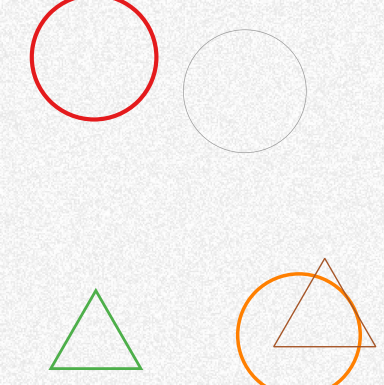[{"shape": "circle", "thickness": 3, "radius": 0.81, "center": [0.244, 0.851]}, {"shape": "triangle", "thickness": 2, "radius": 0.68, "center": [0.249, 0.11]}, {"shape": "circle", "thickness": 2.5, "radius": 0.8, "center": [0.777, 0.129]}, {"shape": "triangle", "thickness": 1, "radius": 0.77, "center": [0.844, 0.176]}, {"shape": "circle", "thickness": 0.5, "radius": 0.8, "center": [0.636, 0.763]}]